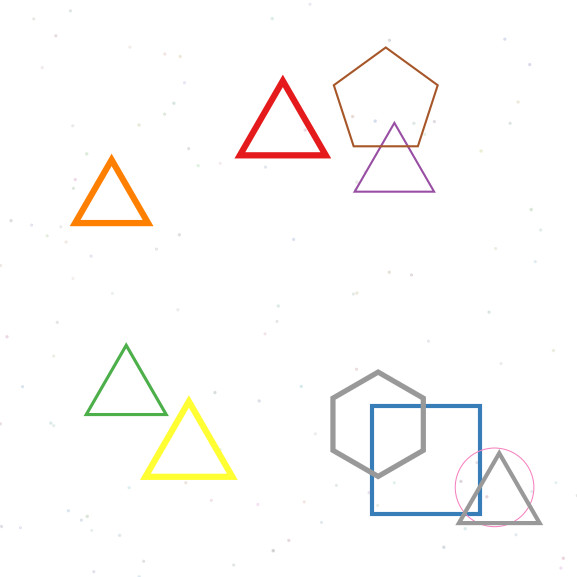[{"shape": "triangle", "thickness": 3, "radius": 0.43, "center": [0.49, 0.773]}, {"shape": "square", "thickness": 2, "radius": 0.47, "center": [0.738, 0.203]}, {"shape": "triangle", "thickness": 1.5, "radius": 0.4, "center": [0.219, 0.321]}, {"shape": "triangle", "thickness": 1, "radius": 0.4, "center": [0.683, 0.707]}, {"shape": "triangle", "thickness": 3, "radius": 0.36, "center": [0.193, 0.649]}, {"shape": "triangle", "thickness": 3, "radius": 0.43, "center": [0.327, 0.217]}, {"shape": "pentagon", "thickness": 1, "radius": 0.47, "center": [0.668, 0.822]}, {"shape": "circle", "thickness": 0.5, "radius": 0.34, "center": [0.856, 0.155]}, {"shape": "hexagon", "thickness": 2.5, "radius": 0.45, "center": [0.655, 0.264]}, {"shape": "triangle", "thickness": 2, "radius": 0.4, "center": [0.865, 0.134]}]